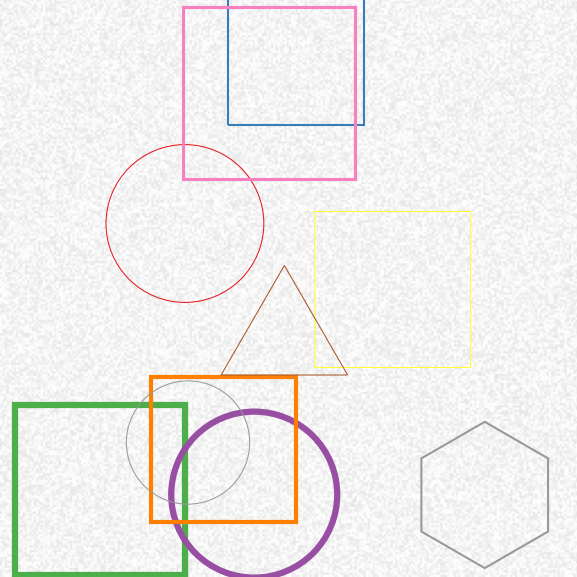[{"shape": "circle", "thickness": 0.5, "radius": 0.68, "center": [0.32, 0.612]}, {"shape": "square", "thickness": 1, "radius": 0.59, "center": [0.513, 0.899]}, {"shape": "square", "thickness": 3, "radius": 0.73, "center": [0.173, 0.151]}, {"shape": "circle", "thickness": 3, "radius": 0.72, "center": [0.44, 0.143]}, {"shape": "square", "thickness": 2, "radius": 0.63, "center": [0.387, 0.22]}, {"shape": "square", "thickness": 0.5, "radius": 0.68, "center": [0.679, 0.498]}, {"shape": "triangle", "thickness": 0.5, "radius": 0.63, "center": [0.492, 0.413]}, {"shape": "square", "thickness": 1.5, "radius": 0.74, "center": [0.466, 0.839]}, {"shape": "hexagon", "thickness": 1, "radius": 0.63, "center": [0.839, 0.142]}, {"shape": "circle", "thickness": 0.5, "radius": 0.53, "center": [0.326, 0.233]}]